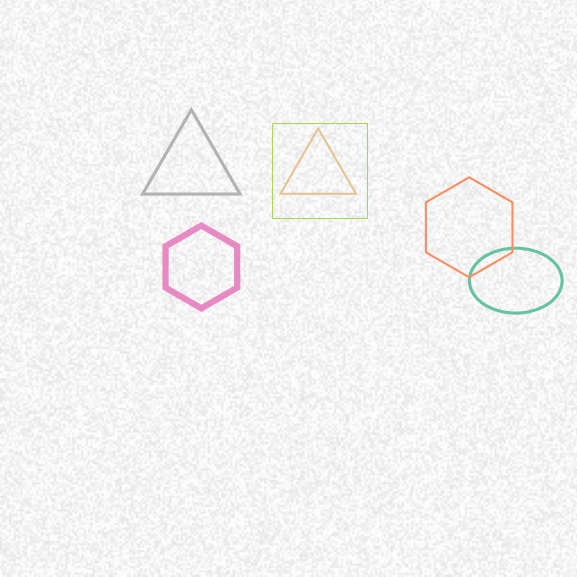[{"shape": "oval", "thickness": 1.5, "radius": 0.4, "center": [0.893, 0.513]}, {"shape": "hexagon", "thickness": 1, "radius": 0.43, "center": [0.812, 0.606]}, {"shape": "hexagon", "thickness": 3, "radius": 0.36, "center": [0.349, 0.537]}, {"shape": "square", "thickness": 0.5, "radius": 0.41, "center": [0.554, 0.704]}, {"shape": "triangle", "thickness": 1, "radius": 0.38, "center": [0.551, 0.701]}, {"shape": "triangle", "thickness": 1.5, "radius": 0.49, "center": [0.331, 0.712]}]